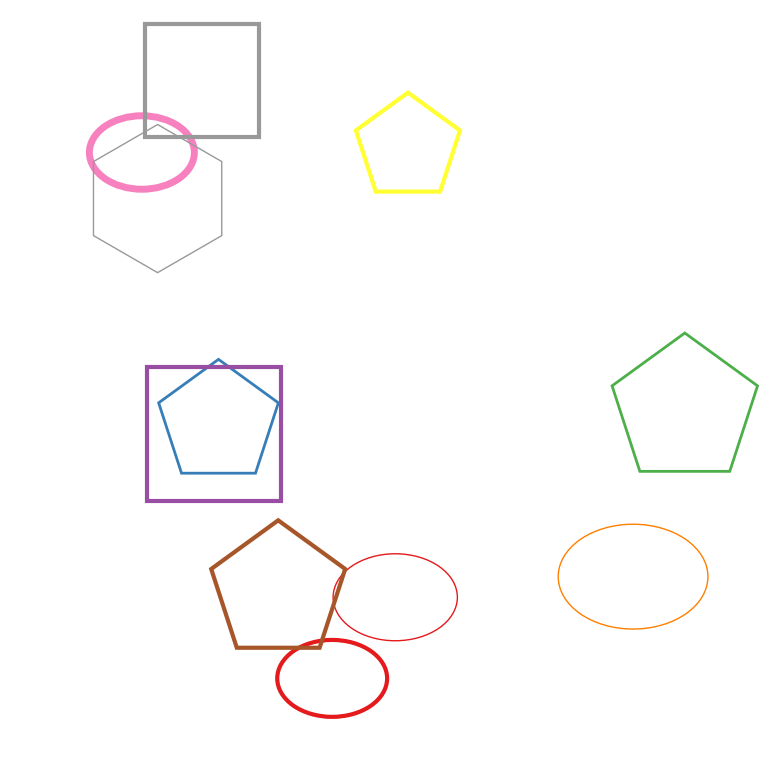[{"shape": "oval", "thickness": 0.5, "radius": 0.4, "center": [0.513, 0.224]}, {"shape": "oval", "thickness": 1.5, "radius": 0.36, "center": [0.431, 0.119]}, {"shape": "pentagon", "thickness": 1, "radius": 0.41, "center": [0.284, 0.452]}, {"shape": "pentagon", "thickness": 1, "radius": 0.5, "center": [0.889, 0.468]}, {"shape": "square", "thickness": 1.5, "radius": 0.43, "center": [0.278, 0.437]}, {"shape": "oval", "thickness": 0.5, "radius": 0.49, "center": [0.822, 0.251]}, {"shape": "pentagon", "thickness": 1.5, "radius": 0.36, "center": [0.53, 0.809]}, {"shape": "pentagon", "thickness": 1.5, "radius": 0.46, "center": [0.361, 0.233]}, {"shape": "oval", "thickness": 2.5, "radius": 0.34, "center": [0.184, 0.802]}, {"shape": "square", "thickness": 1.5, "radius": 0.37, "center": [0.262, 0.896]}, {"shape": "hexagon", "thickness": 0.5, "radius": 0.48, "center": [0.205, 0.742]}]